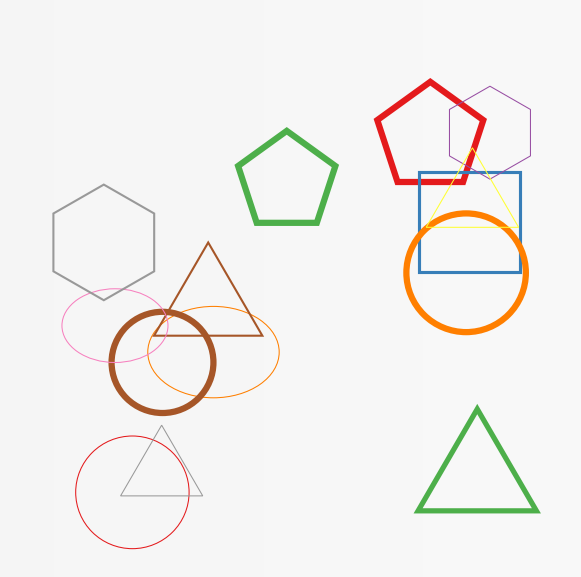[{"shape": "circle", "thickness": 0.5, "radius": 0.49, "center": [0.228, 0.147]}, {"shape": "pentagon", "thickness": 3, "radius": 0.48, "center": [0.74, 0.762]}, {"shape": "square", "thickness": 1.5, "radius": 0.44, "center": [0.808, 0.615]}, {"shape": "triangle", "thickness": 2.5, "radius": 0.59, "center": [0.821, 0.173]}, {"shape": "pentagon", "thickness": 3, "radius": 0.44, "center": [0.493, 0.684]}, {"shape": "hexagon", "thickness": 0.5, "radius": 0.4, "center": [0.843, 0.769]}, {"shape": "circle", "thickness": 3, "radius": 0.51, "center": [0.802, 0.527]}, {"shape": "oval", "thickness": 0.5, "radius": 0.57, "center": [0.367, 0.389]}, {"shape": "triangle", "thickness": 0.5, "radius": 0.46, "center": [0.813, 0.651]}, {"shape": "circle", "thickness": 3, "radius": 0.44, "center": [0.28, 0.372]}, {"shape": "triangle", "thickness": 1, "radius": 0.54, "center": [0.358, 0.472]}, {"shape": "oval", "thickness": 0.5, "radius": 0.46, "center": [0.198, 0.435]}, {"shape": "triangle", "thickness": 0.5, "radius": 0.41, "center": [0.278, 0.181]}, {"shape": "hexagon", "thickness": 1, "radius": 0.5, "center": [0.179, 0.579]}]